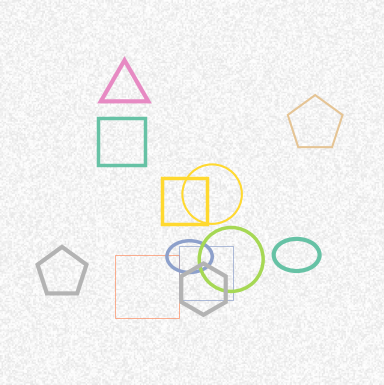[{"shape": "square", "thickness": 2.5, "radius": 0.3, "center": [0.315, 0.632]}, {"shape": "oval", "thickness": 3, "radius": 0.3, "center": [0.77, 0.338]}, {"shape": "square", "thickness": 0.5, "radius": 0.41, "center": [0.382, 0.255]}, {"shape": "square", "thickness": 0.5, "radius": 0.35, "center": [0.536, 0.291]}, {"shape": "oval", "thickness": 2.5, "radius": 0.29, "center": [0.492, 0.334]}, {"shape": "triangle", "thickness": 3, "radius": 0.36, "center": [0.323, 0.772]}, {"shape": "circle", "thickness": 2.5, "radius": 0.42, "center": [0.601, 0.326]}, {"shape": "square", "thickness": 2.5, "radius": 0.3, "center": [0.479, 0.478]}, {"shape": "circle", "thickness": 1.5, "radius": 0.39, "center": [0.551, 0.496]}, {"shape": "pentagon", "thickness": 1.5, "radius": 0.37, "center": [0.819, 0.678]}, {"shape": "pentagon", "thickness": 3, "radius": 0.33, "center": [0.161, 0.292]}, {"shape": "hexagon", "thickness": 3, "radius": 0.33, "center": [0.529, 0.249]}]